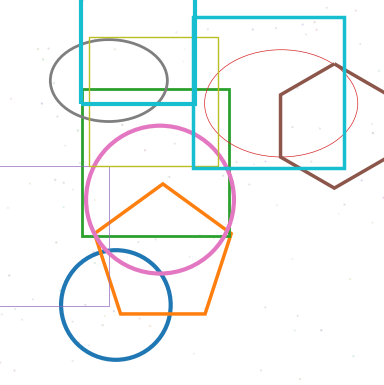[{"shape": "circle", "thickness": 3, "radius": 0.71, "center": [0.301, 0.208]}, {"shape": "pentagon", "thickness": 2.5, "radius": 0.93, "center": [0.423, 0.336]}, {"shape": "square", "thickness": 2, "radius": 0.95, "center": [0.403, 0.578]}, {"shape": "oval", "thickness": 0.5, "radius": 0.99, "center": [0.73, 0.732]}, {"shape": "square", "thickness": 0.5, "radius": 0.91, "center": [0.101, 0.386]}, {"shape": "hexagon", "thickness": 2.5, "radius": 0.81, "center": [0.868, 0.673]}, {"shape": "circle", "thickness": 3, "radius": 0.96, "center": [0.416, 0.481]}, {"shape": "oval", "thickness": 2, "radius": 0.76, "center": [0.283, 0.791]}, {"shape": "square", "thickness": 1, "radius": 0.84, "center": [0.4, 0.736]}, {"shape": "square", "thickness": 2.5, "radius": 0.98, "center": [0.697, 0.76]}, {"shape": "square", "thickness": 3, "radius": 0.74, "center": [0.358, 0.878]}]